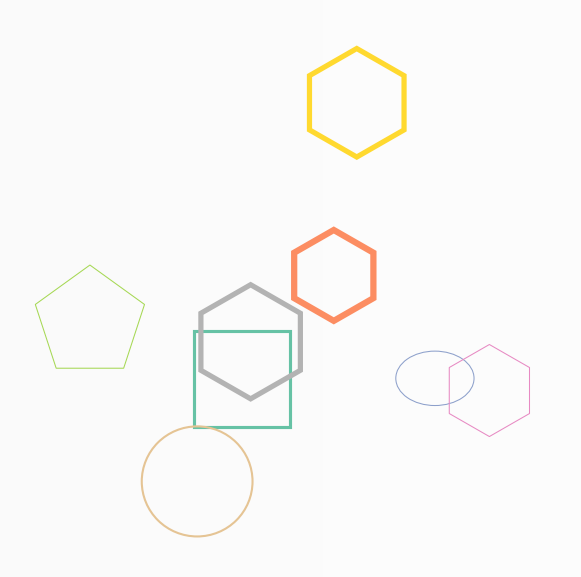[{"shape": "square", "thickness": 1.5, "radius": 0.42, "center": [0.416, 0.343]}, {"shape": "hexagon", "thickness": 3, "radius": 0.39, "center": [0.574, 0.522]}, {"shape": "oval", "thickness": 0.5, "radius": 0.34, "center": [0.748, 0.344]}, {"shape": "hexagon", "thickness": 0.5, "radius": 0.4, "center": [0.842, 0.323]}, {"shape": "pentagon", "thickness": 0.5, "radius": 0.49, "center": [0.155, 0.441]}, {"shape": "hexagon", "thickness": 2.5, "radius": 0.47, "center": [0.614, 0.821]}, {"shape": "circle", "thickness": 1, "radius": 0.48, "center": [0.339, 0.165]}, {"shape": "hexagon", "thickness": 2.5, "radius": 0.49, "center": [0.431, 0.407]}]